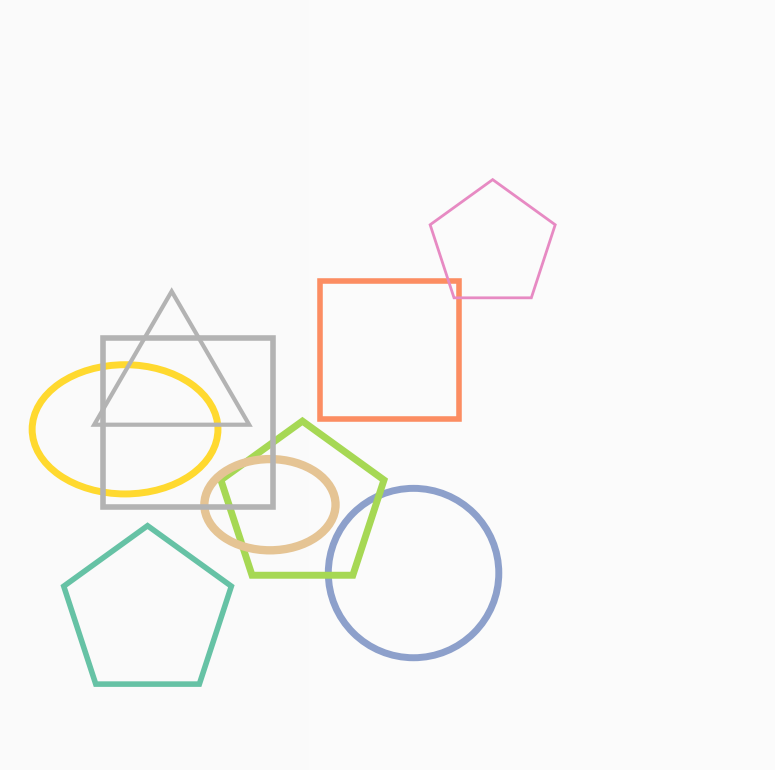[{"shape": "pentagon", "thickness": 2, "radius": 0.57, "center": [0.19, 0.204]}, {"shape": "square", "thickness": 2, "radius": 0.45, "center": [0.502, 0.545]}, {"shape": "circle", "thickness": 2.5, "radius": 0.55, "center": [0.534, 0.256]}, {"shape": "pentagon", "thickness": 1, "radius": 0.42, "center": [0.636, 0.682]}, {"shape": "pentagon", "thickness": 2.5, "radius": 0.55, "center": [0.39, 0.342]}, {"shape": "oval", "thickness": 2.5, "radius": 0.6, "center": [0.161, 0.442]}, {"shape": "oval", "thickness": 3, "radius": 0.42, "center": [0.348, 0.345]}, {"shape": "square", "thickness": 2, "radius": 0.55, "center": [0.243, 0.451]}, {"shape": "triangle", "thickness": 1.5, "radius": 0.58, "center": [0.222, 0.506]}]